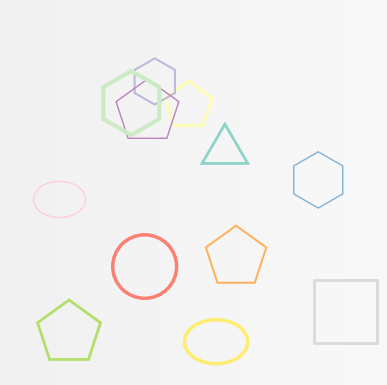[{"shape": "triangle", "thickness": 2, "radius": 0.34, "center": [0.58, 0.61]}, {"shape": "pentagon", "thickness": 2, "radius": 0.32, "center": [0.487, 0.726]}, {"shape": "hexagon", "thickness": 1.5, "radius": 0.3, "center": [0.399, 0.788]}, {"shape": "circle", "thickness": 2.5, "radius": 0.41, "center": [0.373, 0.308]}, {"shape": "hexagon", "thickness": 1, "radius": 0.36, "center": [0.821, 0.533]}, {"shape": "pentagon", "thickness": 1.5, "radius": 0.41, "center": [0.609, 0.332]}, {"shape": "pentagon", "thickness": 2, "radius": 0.43, "center": [0.178, 0.135]}, {"shape": "oval", "thickness": 1, "radius": 0.34, "center": [0.154, 0.482]}, {"shape": "square", "thickness": 2, "radius": 0.41, "center": [0.891, 0.192]}, {"shape": "pentagon", "thickness": 1, "radius": 0.43, "center": [0.381, 0.71]}, {"shape": "hexagon", "thickness": 3, "radius": 0.42, "center": [0.339, 0.732]}, {"shape": "oval", "thickness": 2.5, "radius": 0.41, "center": [0.558, 0.112]}]